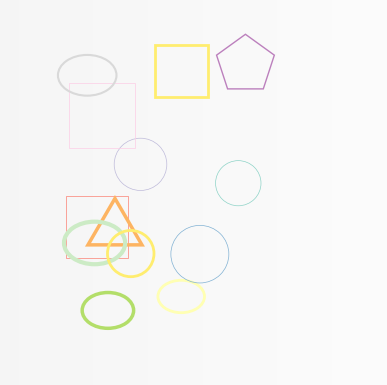[{"shape": "circle", "thickness": 0.5, "radius": 0.29, "center": [0.615, 0.524]}, {"shape": "oval", "thickness": 2, "radius": 0.3, "center": [0.468, 0.23]}, {"shape": "circle", "thickness": 0.5, "radius": 0.34, "center": [0.363, 0.573]}, {"shape": "square", "thickness": 0.5, "radius": 0.4, "center": [0.25, 0.41]}, {"shape": "circle", "thickness": 0.5, "radius": 0.37, "center": [0.516, 0.34]}, {"shape": "triangle", "thickness": 2.5, "radius": 0.4, "center": [0.297, 0.404]}, {"shape": "oval", "thickness": 2.5, "radius": 0.33, "center": [0.278, 0.194]}, {"shape": "square", "thickness": 0.5, "radius": 0.42, "center": [0.263, 0.699]}, {"shape": "oval", "thickness": 1.5, "radius": 0.38, "center": [0.225, 0.804]}, {"shape": "pentagon", "thickness": 1, "radius": 0.39, "center": [0.633, 0.833]}, {"shape": "oval", "thickness": 3, "radius": 0.39, "center": [0.244, 0.369]}, {"shape": "circle", "thickness": 2, "radius": 0.3, "center": [0.337, 0.341]}, {"shape": "square", "thickness": 2, "radius": 0.34, "center": [0.469, 0.816]}]